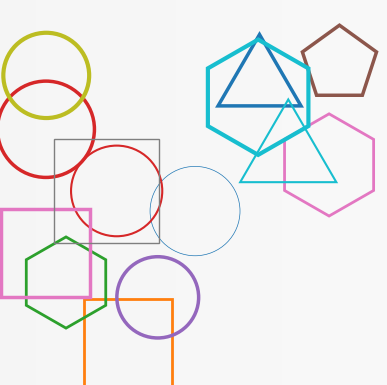[{"shape": "circle", "thickness": 0.5, "radius": 0.58, "center": [0.503, 0.452]}, {"shape": "triangle", "thickness": 2.5, "radius": 0.62, "center": [0.67, 0.787]}, {"shape": "square", "thickness": 2, "radius": 0.57, "center": [0.33, 0.11]}, {"shape": "hexagon", "thickness": 2, "radius": 0.59, "center": [0.17, 0.266]}, {"shape": "circle", "thickness": 1.5, "radius": 0.59, "center": [0.301, 0.504]}, {"shape": "circle", "thickness": 2.5, "radius": 0.63, "center": [0.119, 0.664]}, {"shape": "circle", "thickness": 2.5, "radius": 0.53, "center": [0.407, 0.228]}, {"shape": "pentagon", "thickness": 2.5, "radius": 0.5, "center": [0.876, 0.834]}, {"shape": "hexagon", "thickness": 2, "radius": 0.66, "center": [0.849, 0.572]}, {"shape": "square", "thickness": 2.5, "radius": 0.58, "center": [0.118, 0.343]}, {"shape": "square", "thickness": 1, "radius": 0.68, "center": [0.275, 0.503]}, {"shape": "circle", "thickness": 3, "radius": 0.55, "center": [0.119, 0.804]}, {"shape": "hexagon", "thickness": 3, "radius": 0.75, "center": [0.666, 0.747]}, {"shape": "triangle", "thickness": 1.5, "radius": 0.72, "center": [0.744, 0.598]}]